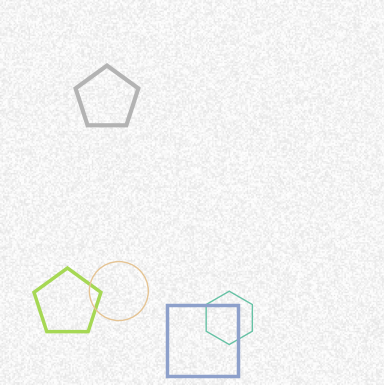[{"shape": "hexagon", "thickness": 1, "radius": 0.35, "center": [0.595, 0.174]}, {"shape": "square", "thickness": 2.5, "radius": 0.46, "center": [0.525, 0.116]}, {"shape": "pentagon", "thickness": 2.5, "radius": 0.46, "center": [0.175, 0.212]}, {"shape": "circle", "thickness": 1, "radius": 0.38, "center": [0.309, 0.244]}, {"shape": "pentagon", "thickness": 3, "radius": 0.43, "center": [0.278, 0.744]}]